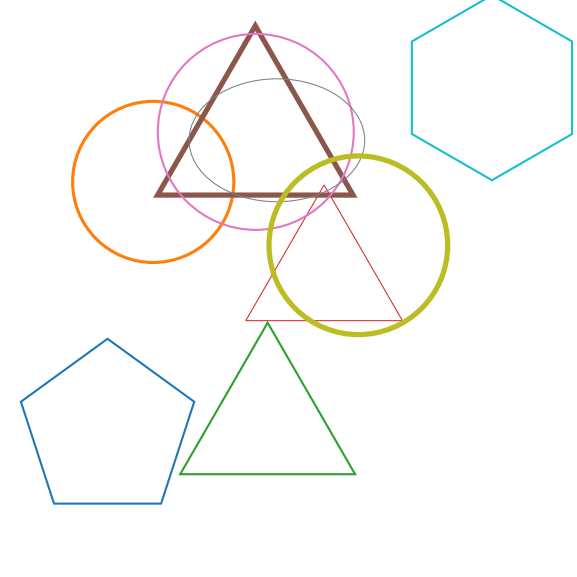[{"shape": "pentagon", "thickness": 1, "radius": 0.79, "center": [0.186, 0.255]}, {"shape": "circle", "thickness": 1.5, "radius": 0.7, "center": [0.265, 0.684]}, {"shape": "triangle", "thickness": 1, "radius": 0.87, "center": [0.463, 0.265]}, {"shape": "triangle", "thickness": 0.5, "radius": 0.78, "center": [0.561, 0.522]}, {"shape": "triangle", "thickness": 2.5, "radius": 0.98, "center": [0.442, 0.759]}, {"shape": "circle", "thickness": 1, "radius": 0.85, "center": [0.443, 0.771]}, {"shape": "oval", "thickness": 0.5, "radius": 0.76, "center": [0.479, 0.756]}, {"shape": "circle", "thickness": 2.5, "radius": 0.77, "center": [0.621, 0.574]}, {"shape": "hexagon", "thickness": 1, "radius": 0.8, "center": [0.852, 0.847]}]